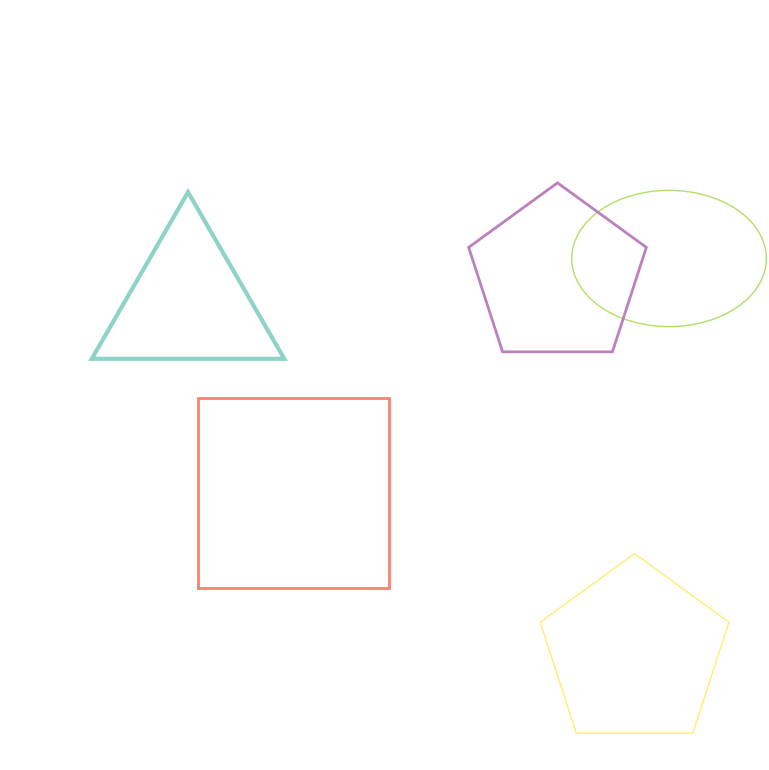[{"shape": "triangle", "thickness": 1.5, "radius": 0.72, "center": [0.244, 0.606]}, {"shape": "square", "thickness": 1, "radius": 0.62, "center": [0.381, 0.359]}, {"shape": "oval", "thickness": 0.5, "radius": 0.63, "center": [0.869, 0.664]}, {"shape": "pentagon", "thickness": 1, "radius": 0.61, "center": [0.724, 0.641]}, {"shape": "pentagon", "thickness": 0.5, "radius": 0.64, "center": [0.824, 0.152]}]